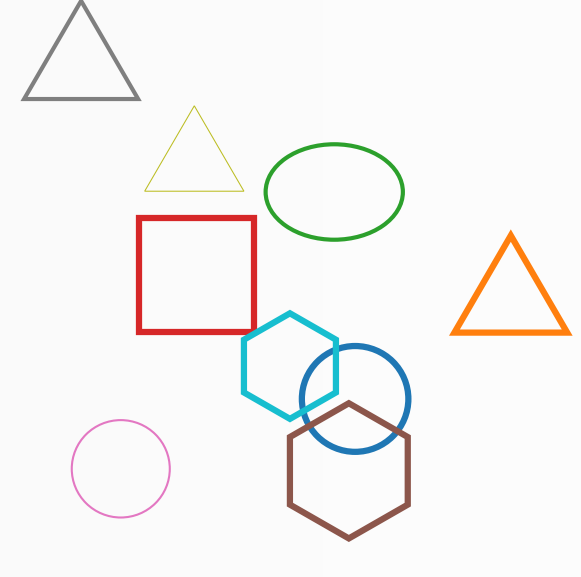[{"shape": "circle", "thickness": 3, "radius": 0.46, "center": [0.611, 0.308]}, {"shape": "triangle", "thickness": 3, "radius": 0.56, "center": [0.879, 0.479]}, {"shape": "oval", "thickness": 2, "radius": 0.59, "center": [0.575, 0.667]}, {"shape": "square", "thickness": 3, "radius": 0.5, "center": [0.338, 0.523]}, {"shape": "hexagon", "thickness": 3, "radius": 0.59, "center": [0.6, 0.184]}, {"shape": "circle", "thickness": 1, "radius": 0.42, "center": [0.208, 0.187]}, {"shape": "triangle", "thickness": 2, "radius": 0.57, "center": [0.14, 0.884]}, {"shape": "triangle", "thickness": 0.5, "radius": 0.49, "center": [0.334, 0.717]}, {"shape": "hexagon", "thickness": 3, "radius": 0.46, "center": [0.499, 0.365]}]